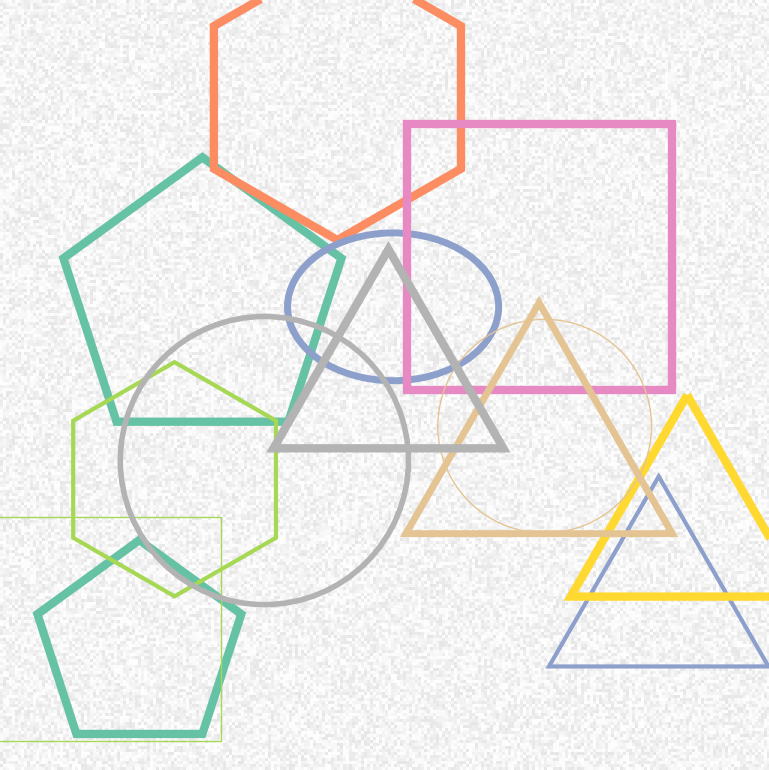[{"shape": "pentagon", "thickness": 3, "radius": 0.7, "center": [0.181, 0.159]}, {"shape": "pentagon", "thickness": 3, "radius": 0.95, "center": [0.263, 0.606]}, {"shape": "hexagon", "thickness": 3, "radius": 0.93, "center": [0.438, 0.874]}, {"shape": "oval", "thickness": 2.5, "radius": 0.69, "center": [0.511, 0.602]}, {"shape": "triangle", "thickness": 1.5, "radius": 0.82, "center": [0.855, 0.217]}, {"shape": "square", "thickness": 3, "radius": 0.86, "center": [0.701, 0.666]}, {"shape": "square", "thickness": 0.5, "radius": 0.73, "center": [0.142, 0.183]}, {"shape": "hexagon", "thickness": 1.5, "radius": 0.76, "center": [0.227, 0.378]}, {"shape": "triangle", "thickness": 3, "radius": 0.87, "center": [0.892, 0.312]}, {"shape": "circle", "thickness": 0.5, "radius": 0.69, "center": [0.707, 0.447]}, {"shape": "triangle", "thickness": 2.5, "radius": 1.0, "center": [0.7, 0.407]}, {"shape": "triangle", "thickness": 3, "radius": 0.86, "center": [0.504, 0.504]}, {"shape": "circle", "thickness": 2, "radius": 0.94, "center": [0.343, 0.402]}]